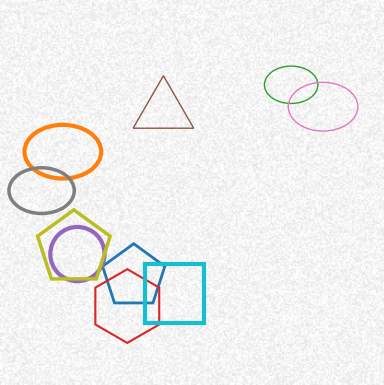[{"shape": "pentagon", "thickness": 2, "radius": 0.43, "center": [0.347, 0.282]}, {"shape": "oval", "thickness": 3, "radius": 0.5, "center": [0.163, 0.606]}, {"shape": "oval", "thickness": 1, "radius": 0.35, "center": [0.756, 0.78]}, {"shape": "hexagon", "thickness": 1.5, "radius": 0.48, "center": [0.331, 0.205]}, {"shape": "circle", "thickness": 3, "radius": 0.35, "center": [0.201, 0.34]}, {"shape": "triangle", "thickness": 1, "radius": 0.45, "center": [0.424, 0.712]}, {"shape": "oval", "thickness": 1, "radius": 0.45, "center": [0.839, 0.723]}, {"shape": "oval", "thickness": 2.5, "radius": 0.42, "center": [0.108, 0.505]}, {"shape": "pentagon", "thickness": 2.5, "radius": 0.5, "center": [0.192, 0.356]}, {"shape": "square", "thickness": 3, "radius": 0.38, "center": [0.453, 0.238]}]